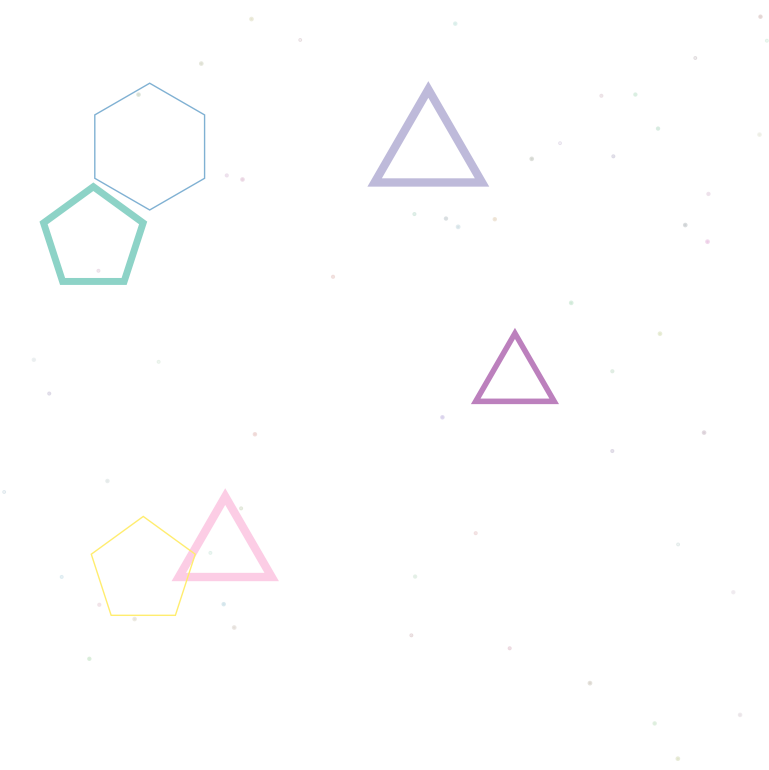[{"shape": "pentagon", "thickness": 2.5, "radius": 0.34, "center": [0.121, 0.689]}, {"shape": "triangle", "thickness": 3, "radius": 0.4, "center": [0.556, 0.803]}, {"shape": "hexagon", "thickness": 0.5, "radius": 0.41, "center": [0.194, 0.81]}, {"shape": "triangle", "thickness": 3, "radius": 0.35, "center": [0.293, 0.285]}, {"shape": "triangle", "thickness": 2, "radius": 0.29, "center": [0.669, 0.508]}, {"shape": "pentagon", "thickness": 0.5, "radius": 0.35, "center": [0.186, 0.258]}]